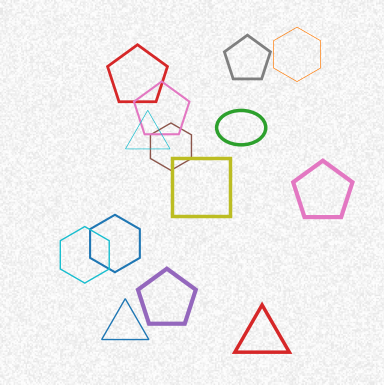[{"shape": "hexagon", "thickness": 1.5, "radius": 0.37, "center": [0.299, 0.368]}, {"shape": "triangle", "thickness": 1, "radius": 0.35, "center": [0.325, 0.153]}, {"shape": "hexagon", "thickness": 0.5, "radius": 0.35, "center": [0.772, 0.859]}, {"shape": "oval", "thickness": 2.5, "radius": 0.32, "center": [0.626, 0.668]}, {"shape": "triangle", "thickness": 2.5, "radius": 0.41, "center": [0.681, 0.126]}, {"shape": "pentagon", "thickness": 2, "radius": 0.41, "center": [0.357, 0.802]}, {"shape": "pentagon", "thickness": 3, "radius": 0.39, "center": [0.433, 0.223]}, {"shape": "hexagon", "thickness": 1, "radius": 0.31, "center": [0.444, 0.619]}, {"shape": "pentagon", "thickness": 3, "radius": 0.41, "center": [0.838, 0.502]}, {"shape": "pentagon", "thickness": 1.5, "radius": 0.38, "center": [0.42, 0.713]}, {"shape": "pentagon", "thickness": 2, "radius": 0.31, "center": [0.643, 0.846]}, {"shape": "square", "thickness": 2.5, "radius": 0.38, "center": [0.521, 0.514]}, {"shape": "triangle", "thickness": 0.5, "radius": 0.33, "center": [0.384, 0.647]}, {"shape": "hexagon", "thickness": 1, "radius": 0.37, "center": [0.22, 0.338]}]